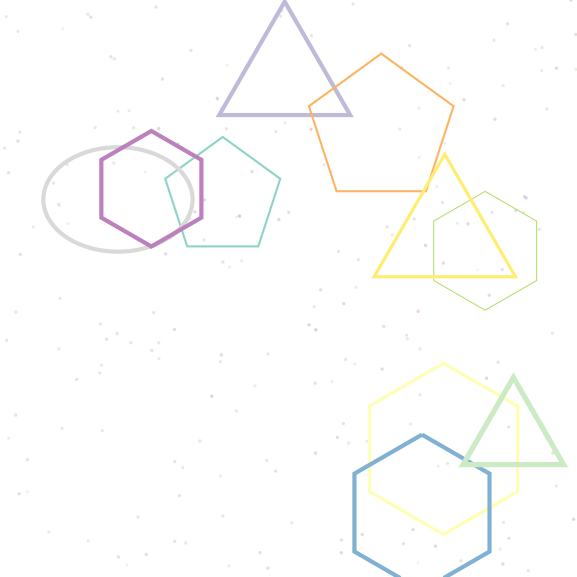[{"shape": "pentagon", "thickness": 1, "radius": 0.52, "center": [0.386, 0.657]}, {"shape": "hexagon", "thickness": 1.5, "radius": 0.74, "center": [0.768, 0.222]}, {"shape": "triangle", "thickness": 2, "radius": 0.65, "center": [0.493, 0.865]}, {"shape": "hexagon", "thickness": 2, "radius": 0.68, "center": [0.731, 0.111]}, {"shape": "pentagon", "thickness": 1, "radius": 0.66, "center": [0.66, 0.775]}, {"shape": "hexagon", "thickness": 0.5, "radius": 0.51, "center": [0.84, 0.565]}, {"shape": "oval", "thickness": 2, "radius": 0.65, "center": [0.204, 0.654]}, {"shape": "hexagon", "thickness": 2, "radius": 0.5, "center": [0.262, 0.672]}, {"shape": "triangle", "thickness": 2.5, "radius": 0.5, "center": [0.889, 0.245]}, {"shape": "triangle", "thickness": 1.5, "radius": 0.71, "center": [0.77, 0.591]}]